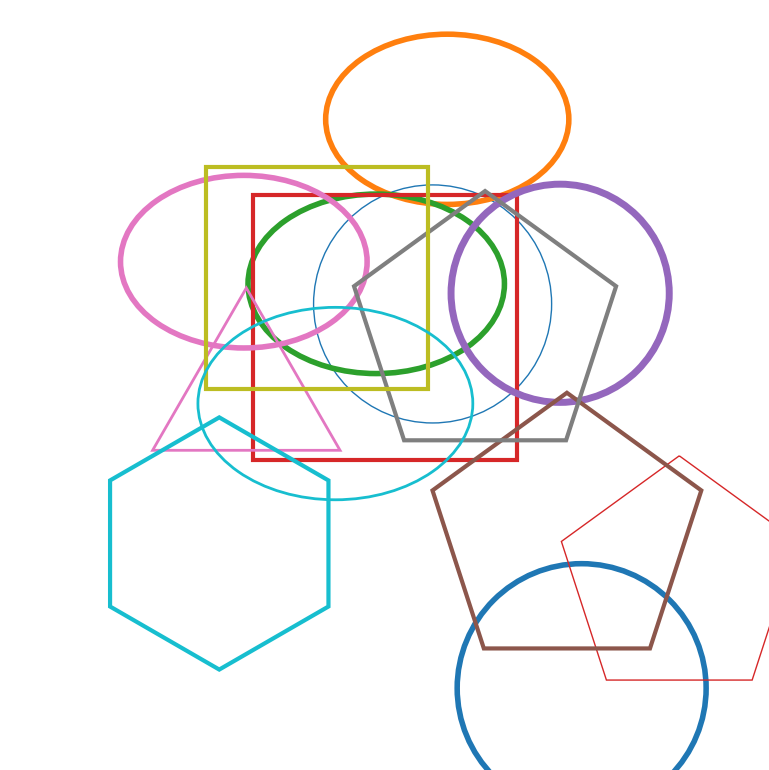[{"shape": "circle", "thickness": 2, "radius": 0.81, "center": [0.755, 0.106]}, {"shape": "circle", "thickness": 0.5, "radius": 0.77, "center": [0.562, 0.605]}, {"shape": "oval", "thickness": 2, "radius": 0.79, "center": [0.581, 0.845]}, {"shape": "oval", "thickness": 2, "radius": 0.83, "center": [0.489, 0.631]}, {"shape": "square", "thickness": 1.5, "radius": 0.86, "center": [0.5, 0.575]}, {"shape": "pentagon", "thickness": 0.5, "radius": 0.8, "center": [0.882, 0.247]}, {"shape": "circle", "thickness": 2.5, "radius": 0.71, "center": [0.727, 0.619]}, {"shape": "pentagon", "thickness": 1.5, "radius": 0.92, "center": [0.736, 0.306]}, {"shape": "oval", "thickness": 2, "radius": 0.8, "center": [0.317, 0.66]}, {"shape": "triangle", "thickness": 1, "radius": 0.7, "center": [0.32, 0.485]}, {"shape": "pentagon", "thickness": 1.5, "radius": 0.89, "center": [0.63, 0.573]}, {"shape": "square", "thickness": 1.5, "radius": 0.72, "center": [0.411, 0.639]}, {"shape": "hexagon", "thickness": 1.5, "radius": 0.82, "center": [0.285, 0.294]}, {"shape": "oval", "thickness": 1, "radius": 0.89, "center": [0.436, 0.476]}]